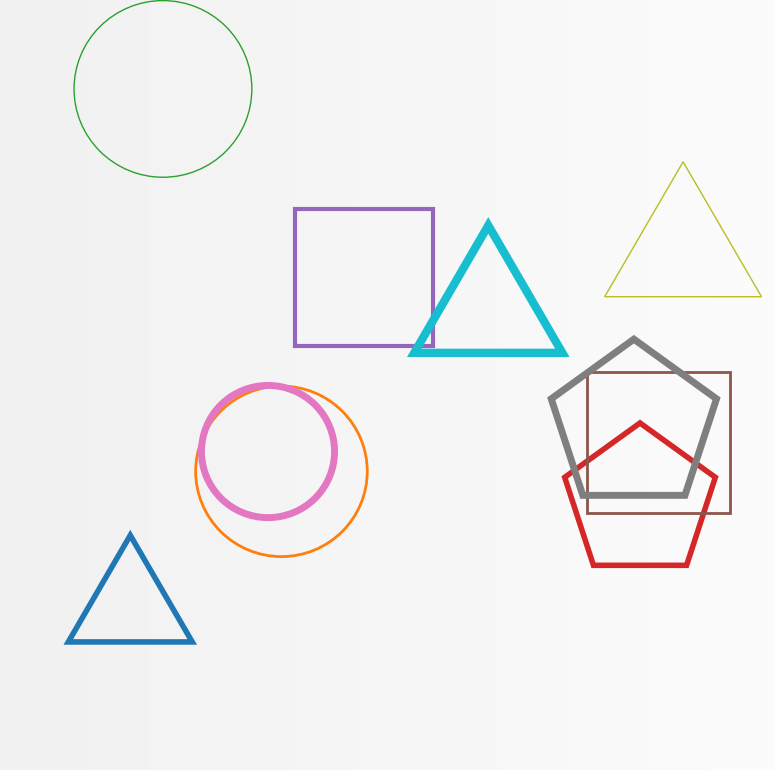[{"shape": "triangle", "thickness": 2, "radius": 0.46, "center": [0.168, 0.212]}, {"shape": "circle", "thickness": 1, "radius": 0.55, "center": [0.363, 0.388]}, {"shape": "circle", "thickness": 0.5, "radius": 0.57, "center": [0.21, 0.885]}, {"shape": "pentagon", "thickness": 2, "radius": 0.51, "center": [0.826, 0.349]}, {"shape": "square", "thickness": 1.5, "radius": 0.44, "center": [0.47, 0.639]}, {"shape": "square", "thickness": 1, "radius": 0.46, "center": [0.85, 0.425]}, {"shape": "circle", "thickness": 2.5, "radius": 0.43, "center": [0.346, 0.414]}, {"shape": "pentagon", "thickness": 2.5, "radius": 0.56, "center": [0.818, 0.447]}, {"shape": "triangle", "thickness": 0.5, "radius": 0.58, "center": [0.881, 0.673]}, {"shape": "triangle", "thickness": 3, "radius": 0.55, "center": [0.63, 0.597]}]